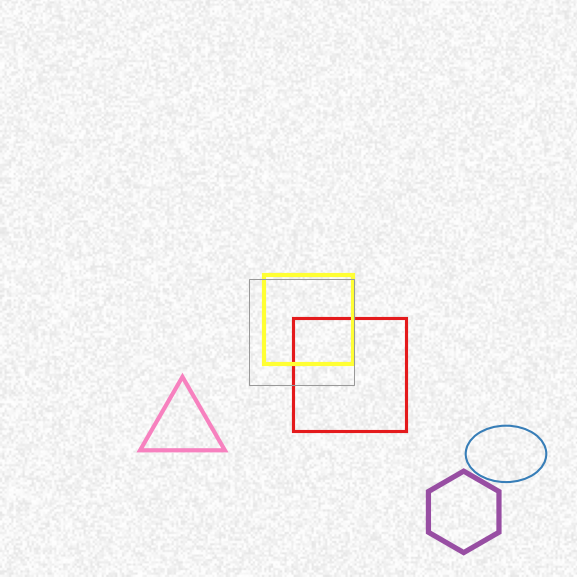[{"shape": "square", "thickness": 1.5, "radius": 0.49, "center": [0.606, 0.351]}, {"shape": "oval", "thickness": 1, "radius": 0.35, "center": [0.876, 0.213]}, {"shape": "hexagon", "thickness": 2.5, "radius": 0.35, "center": [0.803, 0.113]}, {"shape": "square", "thickness": 2, "radius": 0.39, "center": [0.535, 0.446]}, {"shape": "triangle", "thickness": 2, "radius": 0.42, "center": [0.316, 0.262]}, {"shape": "square", "thickness": 0.5, "radius": 0.46, "center": [0.522, 0.424]}]